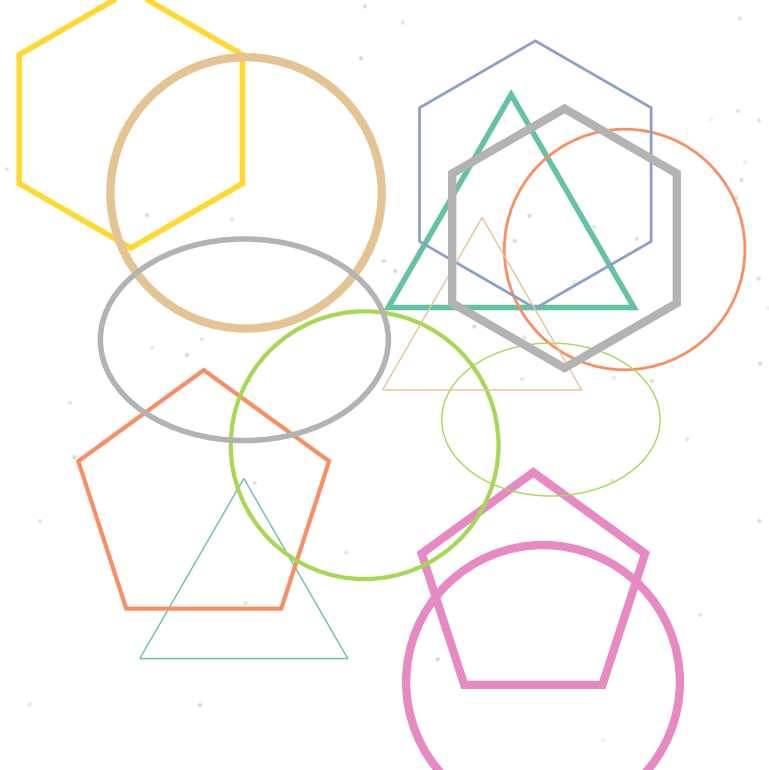[{"shape": "triangle", "thickness": 2, "radius": 0.92, "center": [0.664, 0.693]}, {"shape": "triangle", "thickness": 0.5, "radius": 0.78, "center": [0.317, 0.223]}, {"shape": "circle", "thickness": 1, "radius": 0.78, "center": [0.811, 0.676]}, {"shape": "pentagon", "thickness": 1.5, "radius": 0.86, "center": [0.265, 0.348]}, {"shape": "hexagon", "thickness": 1, "radius": 0.87, "center": [0.695, 0.773]}, {"shape": "circle", "thickness": 3, "radius": 0.89, "center": [0.705, 0.114]}, {"shape": "pentagon", "thickness": 3, "radius": 0.76, "center": [0.693, 0.234]}, {"shape": "oval", "thickness": 0.5, "radius": 0.71, "center": [0.715, 0.455]}, {"shape": "circle", "thickness": 1.5, "radius": 0.87, "center": [0.474, 0.422]}, {"shape": "hexagon", "thickness": 2, "radius": 0.84, "center": [0.17, 0.845]}, {"shape": "circle", "thickness": 3, "radius": 0.88, "center": [0.32, 0.749]}, {"shape": "triangle", "thickness": 0.5, "radius": 0.75, "center": [0.626, 0.568]}, {"shape": "oval", "thickness": 2, "radius": 0.94, "center": [0.317, 0.559]}, {"shape": "hexagon", "thickness": 3, "radius": 0.84, "center": [0.733, 0.69]}]